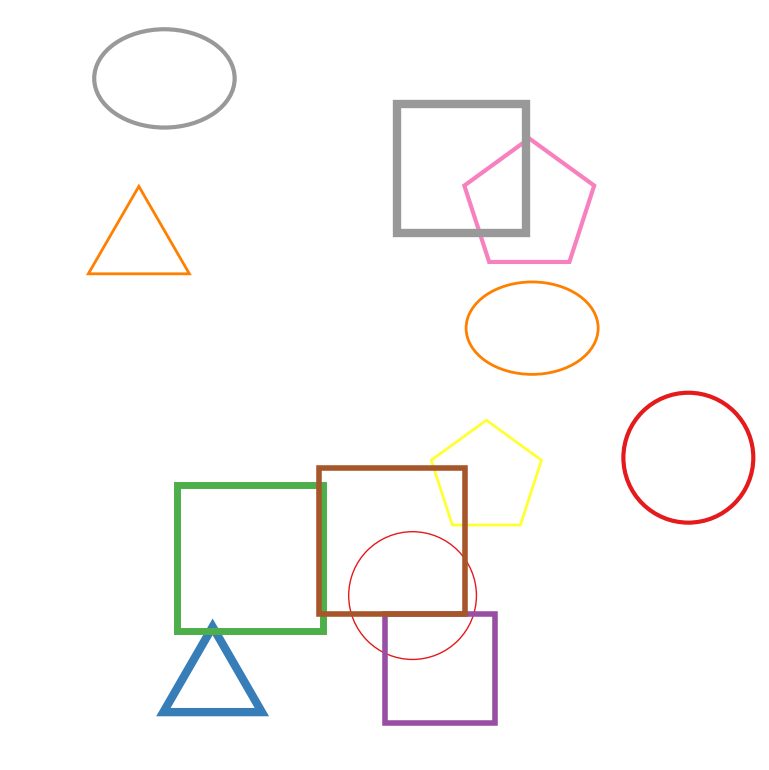[{"shape": "circle", "thickness": 1.5, "radius": 0.42, "center": [0.894, 0.406]}, {"shape": "circle", "thickness": 0.5, "radius": 0.41, "center": [0.536, 0.227]}, {"shape": "triangle", "thickness": 3, "radius": 0.37, "center": [0.276, 0.112]}, {"shape": "square", "thickness": 2.5, "radius": 0.47, "center": [0.325, 0.275]}, {"shape": "square", "thickness": 2, "radius": 0.36, "center": [0.571, 0.132]}, {"shape": "triangle", "thickness": 1, "radius": 0.38, "center": [0.18, 0.682]}, {"shape": "oval", "thickness": 1, "radius": 0.43, "center": [0.691, 0.574]}, {"shape": "pentagon", "thickness": 1, "radius": 0.38, "center": [0.632, 0.379]}, {"shape": "square", "thickness": 2, "radius": 0.47, "center": [0.509, 0.297]}, {"shape": "pentagon", "thickness": 1.5, "radius": 0.44, "center": [0.687, 0.732]}, {"shape": "oval", "thickness": 1.5, "radius": 0.46, "center": [0.214, 0.898]}, {"shape": "square", "thickness": 3, "radius": 0.42, "center": [0.599, 0.781]}]